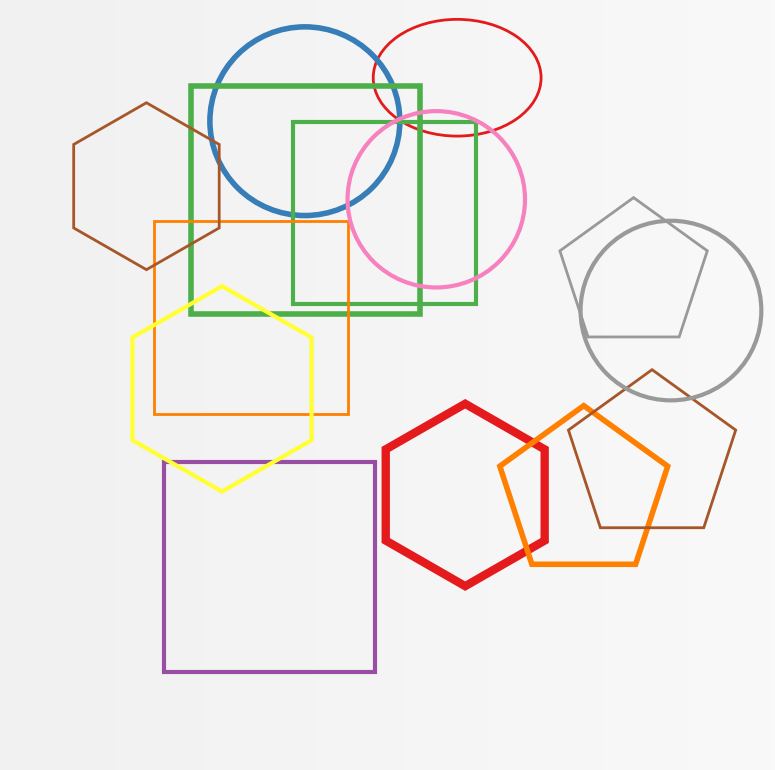[{"shape": "hexagon", "thickness": 3, "radius": 0.59, "center": [0.6, 0.357]}, {"shape": "oval", "thickness": 1, "radius": 0.54, "center": [0.59, 0.899]}, {"shape": "circle", "thickness": 2, "radius": 0.61, "center": [0.393, 0.843]}, {"shape": "square", "thickness": 1.5, "radius": 0.59, "center": [0.496, 0.723]}, {"shape": "square", "thickness": 2, "radius": 0.74, "center": [0.394, 0.74]}, {"shape": "square", "thickness": 1.5, "radius": 0.68, "center": [0.348, 0.264]}, {"shape": "square", "thickness": 1, "radius": 0.63, "center": [0.324, 0.588]}, {"shape": "pentagon", "thickness": 2, "radius": 0.57, "center": [0.753, 0.359]}, {"shape": "hexagon", "thickness": 1.5, "radius": 0.67, "center": [0.286, 0.495]}, {"shape": "pentagon", "thickness": 1, "radius": 0.57, "center": [0.841, 0.406]}, {"shape": "hexagon", "thickness": 1, "radius": 0.54, "center": [0.189, 0.758]}, {"shape": "circle", "thickness": 1.5, "radius": 0.57, "center": [0.563, 0.741]}, {"shape": "circle", "thickness": 1.5, "radius": 0.58, "center": [0.866, 0.597]}, {"shape": "pentagon", "thickness": 1, "radius": 0.5, "center": [0.818, 0.643]}]